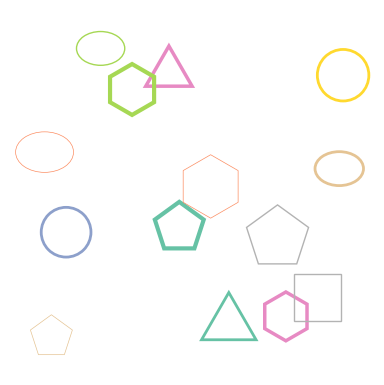[{"shape": "triangle", "thickness": 2, "radius": 0.41, "center": [0.594, 0.158]}, {"shape": "pentagon", "thickness": 3, "radius": 0.33, "center": [0.466, 0.409]}, {"shape": "oval", "thickness": 0.5, "radius": 0.38, "center": [0.116, 0.605]}, {"shape": "hexagon", "thickness": 0.5, "radius": 0.41, "center": [0.547, 0.516]}, {"shape": "circle", "thickness": 2, "radius": 0.32, "center": [0.172, 0.397]}, {"shape": "hexagon", "thickness": 2.5, "radius": 0.32, "center": [0.743, 0.178]}, {"shape": "triangle", "thickness": 2.5, "radius": 0.35, "center": [0.439, 0.811]}, {"shape": "oval", "thickness": 1, "radius": 0.31, "center": [0.261, 0.874]}, {"shape": "hexagon", "thickness": 3, "radius": 0.33, "center": [0.343, 0.768]}, {"shape": "circle", "thickness": 2, "radius": 0.33, "center": [0.891, 0.805]}, {"shape": "pentagon", "thickness": 0.5, "radius": 0.29, "center": [0.133, 0.125]}, {"shape": "oval", "thickness": 2, "radius": 0.31, "center": [0.881, 0.562]}, {"shape": "pentagon", "thickness": 1, "radius": 0.42, "center": [0.721, 0.383]}, {"shape": "square", "thickness": 1, "radius": 0.31, "center": [0.824, 0.226]}]